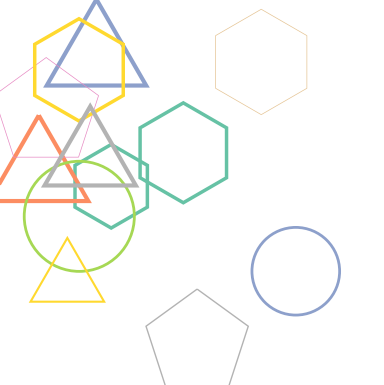[{"shape": "hexagon", "thickness": 2.5, "radius": 0.54, "center": [0.289, 0.516]}, {"shape": "hexagon", "thickness": 2.5, "radius": 0.65, "center": [0.476, 0.603]}, {"shape": "triangle", "thickness": 3, "radius": 0.74, "center": [0.101, 0.552]}, {"shape": "circle", "thickness": 2, "radius": 0.57, "center": [0.768, 0.296]}, {"shape": "triangle", "thickness": 3, "radius": 0.75, "center": [0.251, 0.852]}, {"shape": "pentagon", "thickness": 0.5, "radius": 0.72, "center": [0.12, 0.707]}, {"shape": "circle", "thickness": 2, "radius": 0.72, "center": [0.206, 0.438]}, {"shape": "triangle", "thickness": 1.5, "radius": 0.55, "center": [0.175, 0.272]}, {"shape": "hexagon", "thickness": 2.5, "radius": 0.66, "center": [0.205, 0.818]}, {"shape": "hexagon", "thickness": 0.5, "radius": 0.68, "center": [0.679, 0.839]}, {"shape": "triangle", "thickness": 3, "radius": 0.68, "center": [0.234, 0.587]}, {"shape": "pentagon", "thickness": 1, "radius": 0.7, "center": [0.512, 0.109]}]